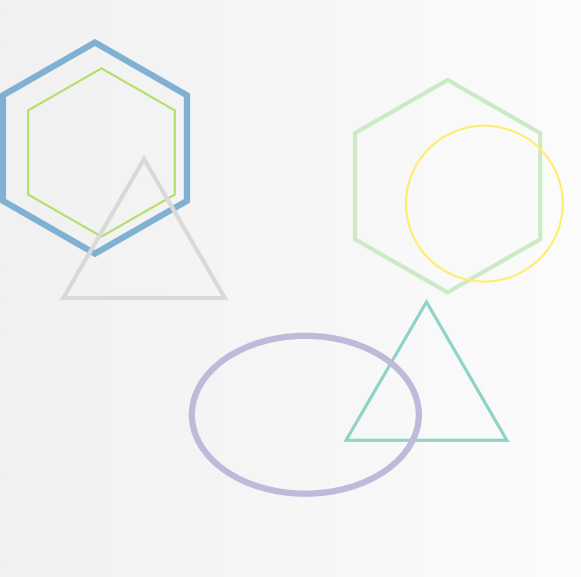[{"shape": "triangle", "thickness": 1.5, "radius": 0.8, "center": [0.734, 0.317]}, {"shape": "oval", "thickness": 3, "radius": 0.98, "center": [0.525, 0.281]}, {"shape": "hexagon", "thickness": 3, "radius": 0.91, "center": [0.163, 0.743]}, {"shape": "hexagon", "thickness": 1, "radius": 0.73, "center": [0.175, 0.735]}, {"shape": "triangle", "thickness": 2, "radius": 0.8, "center": [0.248, 0.563]}, {"shape": "hexagon", "thickness": 2, "radius": 0.92, "center": [0.77, 0.677]}, {"shape": "circle", "thickness": 1, "radius": 0.67, "center": [0.833, 0.647]}]